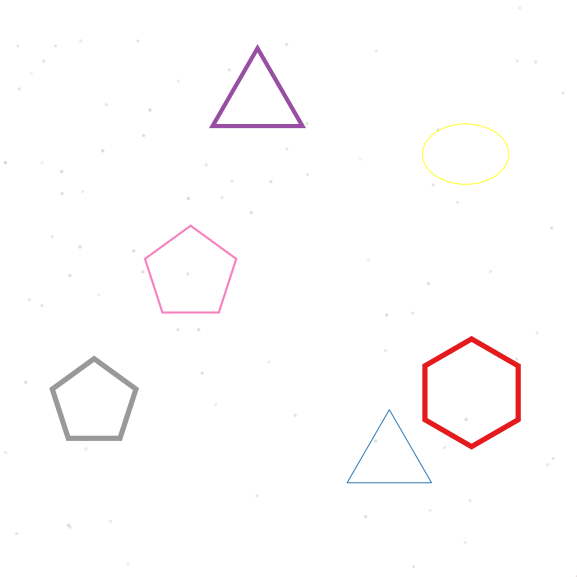[{"shape": "hexagon", "thickness": 2.5, "radius": 0.47, "center": [0.817, 0.319]}, {"shape": "triangle", "thickness": 0.5, "radius": 0.42, "center": [0.674, 0.205]}, {"shape": "triangle", "thickness": 2, "radius": 0.45, "center": [0.446, 0.826]}, {"shape": "oval", "thickness": 0.5, "radius": 0.37, "center": [0.806, 0.732]}, {"shape": "pentagon", "thickness": 1, "radius": 0.42, "center": [0.33, 0.525]}, {"shape": "pentagon", "thickness": 2.5, "radius": 0.38, "center": [0.163, 0.302]}]